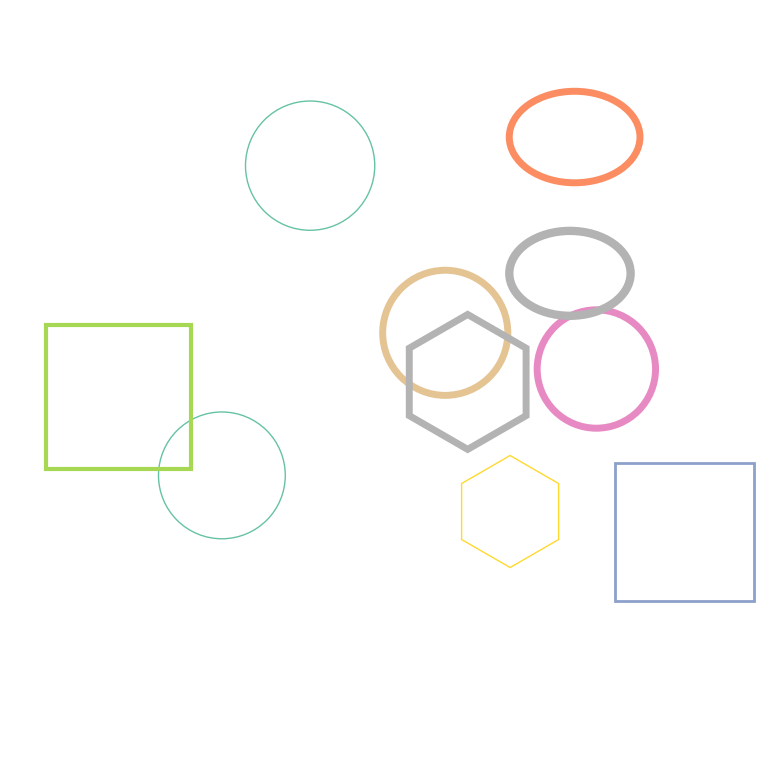[{"shape": "circle", "thickness": 0.5, "radius": 0.42, "center": [0.403, 0.785]}, {"shape": "circle", "thickness": 0.5, "radius": 0.41, "center": [0.288, 0.383]}, {"shape": "oval", "thickness": 2.5, "radius": 0.42, "center": [0.746, 0.822]}, {"shape": "square", "thickness": 1, "radius": 0.45, "center": [0.889, 0.309]}, {"shape": "circle", "thickness": 2.5, "radius": 0.38, "center": [0.774, 0.521]}, {"shape": "square", "thickness": 1.5, "radius": 0.47, "center": [0.154, 0.484]}, {"shape": "hexagon", "thickness": 0.5, "radius": 0.36, "center": [0.662, 0.336]}, {"shape": "circle", "thickness": 2.5, "radius": 0.41, "center": [0.578, 0.568]}, {"shape": "oval", "thickness": 3, "radius": 0.39, "center": [0.74, 0.645]}, {"shape": "hexagon", "thickness": 2.5, "radius": 0.44, "center": [0.607, 0.504]}]